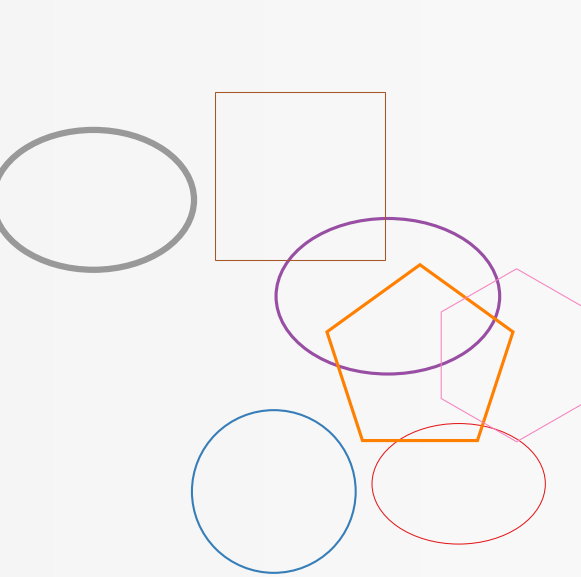[{"shape": "oval", "thickness": 0.5, "radius": 0.75, "center": [0.789, 0.161]}, {"shape": "circle", "thickness": 1, "radius": 0.7, "center": [0.471, 0.148]}, {"shape": "oval", "thickness": 1.5, "radius": 0.96, "center": [0.667, 0.486]}, {"shape": "pentagon", "thickness": 1.5, "radius": 0.84, "center": [0.723, 0.372]}, {"shape": "square", "thickness": 0.5, "radius": 0.73, "center": [0.516, 0.694]}, {"shape": "hexagon", "thickness": 0.5, "radius": 0.75, "center": [0.889, 0.384]}, {"shape": "oval", "thickness": 3, "radius": 0.86, "center": [0.161, 0.653]}]